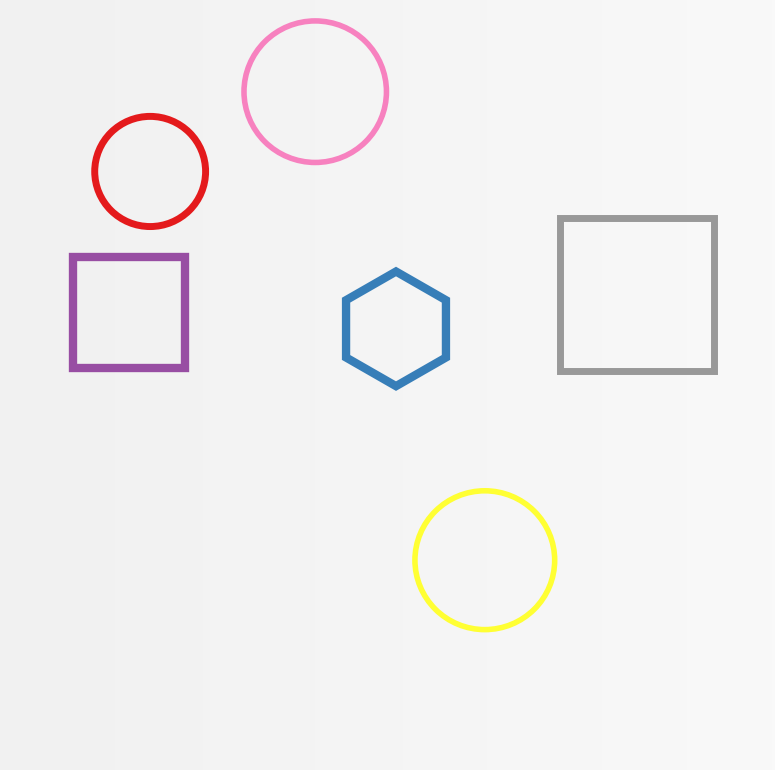[{"shape": "circle", "thickness": 2.5, "radius": 0.36, "center": [0.194, 0.777]}, {"shape": "hexagon", "thickness": 3, "radius": 0.37, "center": [0.511, 0.573]}, {"shape": "square", "thickness": 3, "radius": 0.36, "center": [0.167, 0.595]}, {"shape": "circle", "thickness": 2, "radius": 0.45, "center": [0.626, 0.272]}, {"shape": "circle", "thickness": 2, "radius": 0.46, "center": [0.407, 0.881]}, {"shape": "square", "thickness": 2.5, "radius": 0.5, "center": [0.822, 0.618]}]